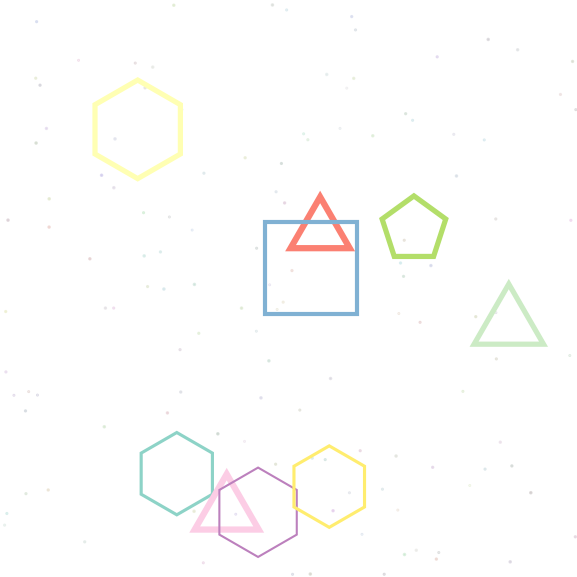[{"shape": "hexagon", "thickness": 1.5, "radius": 0.36, "center": [0.306, 0.179]}, {"shape": "hexagon", "thickness": 2.5, "radius": 0.43, "center": [0.238, 0.775]}, {"shape": "triangle", "thickness": 3, "radius": 0.3, "center": [0.554, 0.599]}, {"shape": "square", "thickness": 2, "radius": 0.4, "center": [0.539, 0.536]}, {"shape": "pentagon", "thickness": 2.5, "radius": 0.29, "center": [0.717, 0.602]}, {"shape": "triangle", "thickness": 3, "radius": 0.32, "center": [0.393, 0.114]}, {"shape": "hexagon", "thickness": 1, "radius": 0.39, "center": [0.447, 0.112]}, {"shape": "triangle", "thickness": 2.5, "radius": 0.35, "center": [0.881, 0.438]}, {"shape": "hexagon", "thickness": 1.5, "radius": 0.35, "center": [0.57, 0.157]}]